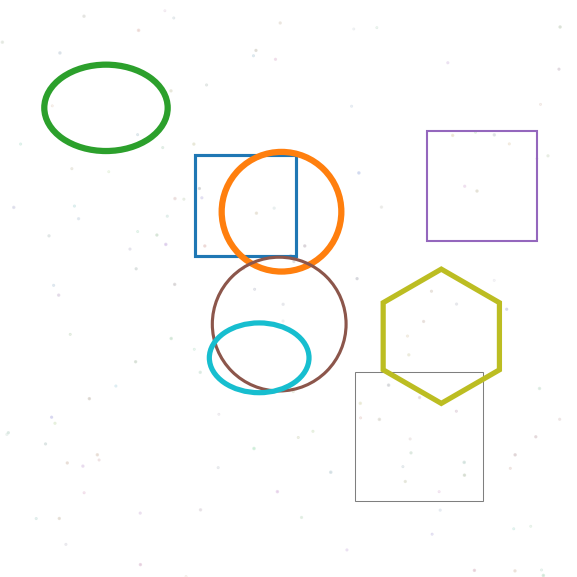[{"shape": "square", "thickness": 1.5, "radius": 0.44, "center": [0.425, 0.643]}, {"shape": "circle", "thickness": 3, "radius": 0.52, "center": [0.487, 0.633]}, {"shape": "oval", "thickness": 3, "radius": 0.53, "center": [0.184, 0.812]}, {"shape": "square", "thickness": 1, "radius": 0.48, "center": [0.835, 0.677]}, {"shape": "circle", "thickness": 1.5, "radius": 0.58, "center": [0.483, 0.438]}, {"shape": "square", "thickness": 0.5, "radius": 0.56, "center": [0.725, 0.243]}, {"shape": "hexagon", "thickness": 2.5, "radius": 0.58, "center": [0.764, 0.417]}, {"shape": "oval", "thickness": 2.5, "radius": 0.43, "center": [0.449, 0.38]}]